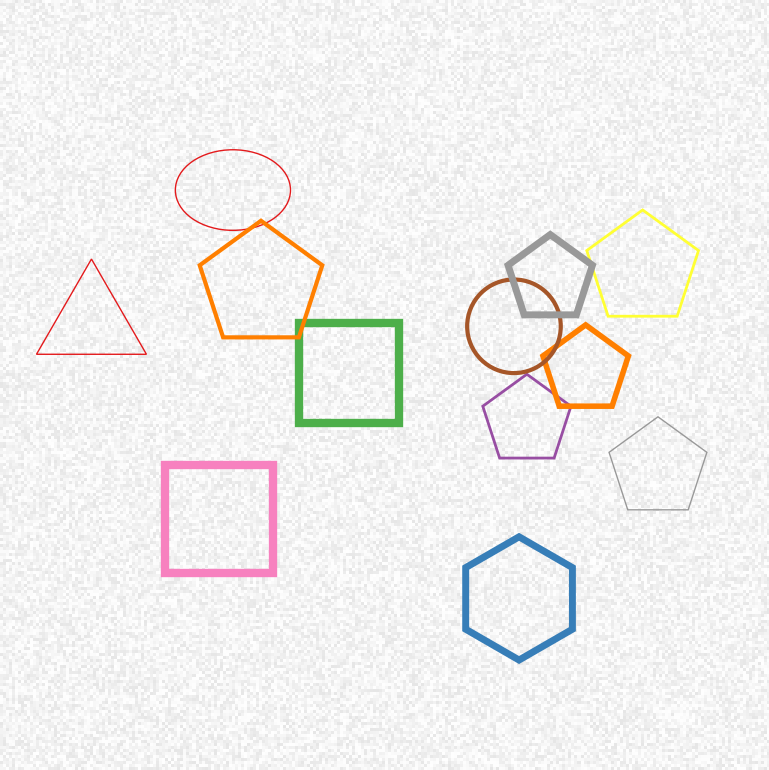[{"shape": "triangle", "thickness": 0.5, "radius": 0.41, "center": [0.119, 0.581]}, {"shape": "oval", "thickness": 0.5, "radius": 0.37, "center": [0.302, 0.753]}, {"shape": "hexagon", "thickness": 2.5, "radius": 0.4, "center": [0.674, 0.223]}, {"shape": "square", "thickness": 3, "radius": 0.32, "center": [0.453, 0.516]}, {"shape": "pentagon", "thickness": 1, "radius": 0.3, "center": [0.684, 0.454]}, {"shape": "pentagon", "thickness": 1.5, "radius": 0.42, "center": [0.339, 0.63]}, {"shape": "pentagon", "thickness": 2, "radius": 0.29, "center": [0.761, 0.52]}, {"shape": "pentagon", "thickness": 1, "radius": 0.38, "center": [0.835, 0.651]}, {"shape": "circle", "thickness": 1.5, "radius": 0.3, "center": [0.667, 0.576]}, {"shape": "square", "thickness": 3, "radius": 0.35, "center": [0.284, 0.326]}, {"shape": "pentagon", "thickness": 0.5, "radius": 0.33, "center": [0.855, 0.392]}, {"shape": "pentagon", "thickness": 2.5, "radius": 0.29, "center": [0.715, 0.638]}]